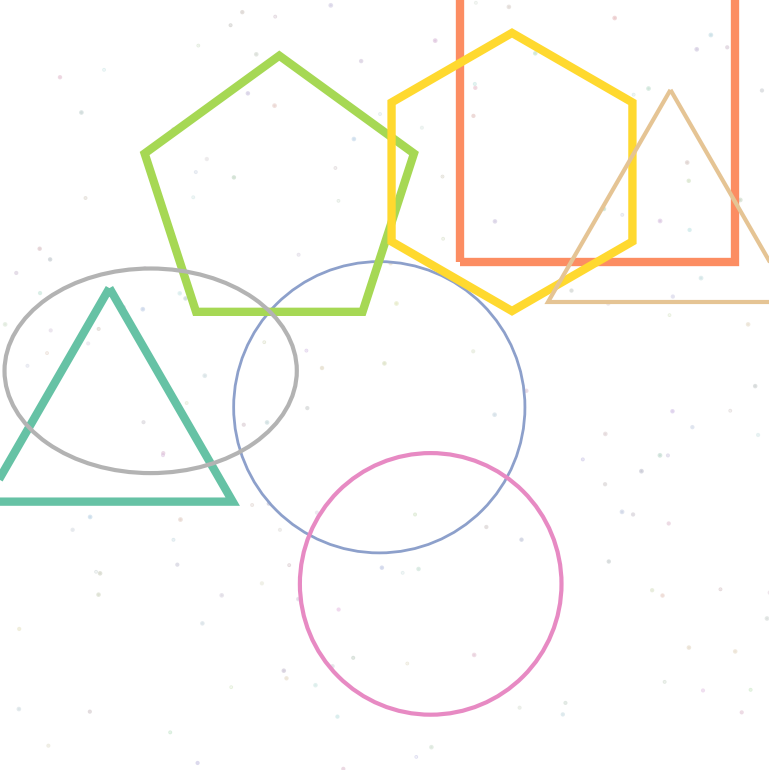[{"shape": "triangle", "thickness": 3, "radius": 0.92, "center": [0.142, 0.441]}, {"shape": "square", "thickness": 3, "radius": 0.89, "center": [0.776, 0.838]}, {"shape": "circle", "thickness": 1, "radius": 0.95, "center": [0.493, 0.471]}, {"shape": "circle", "thickness": 1.5, "radius": 0.85, "center": [0.559, 0.242]}, {"shape": "pentagon", "thickness": 3, "radius": 0.92, "center": [0.363, 0.744]}, {"shape": "hexagon", "thickness": 3, "radius": 0.9, "center": [0.665, 0.777]}, {"shape": "triangle", "thickness": 1.5, "radius": 0.92, "center": [0.871, 0.7]}, {"shape": "oval", "thickness": 1.5, "radius": 0.95, "center": [0.196, 0.518]}]